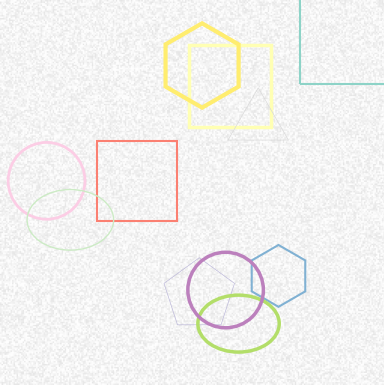[{"shape": "square", "thickness": 1.5, "radius": 0.58, "center": [0.896, 0.898]}, {"shape": "square", "thickness": 2.5, "radius": 0.53, "center": [0.597, 0.777]}, {"shape": "pentagon", "thickness": 0.5, "radius": 0.48, "center": [0.518, 0.234]}, {"shape": "square", "thickness": 1.5, "radius": 0.52, "center": [0.355, 0.529]}, {"shape": "hexagon", "thickness": 1.5, "radius": 0.4, "center": [0.723, 0.283]}, {"shape": "oval", "thickness": 2.5, "radius": 0.53, "center": [0.62, 0.159]}, {"shape": "circle", "thickness": 2, "radius": 0.5, "center": [0.121, 0.53]}, {"shape": "triangle", "thickness": 0.5, "radius": 0.45, "center": [0.671, 0.681]}, {"shape": "circle", "thickness": 2.5, "radius": 0.49, "center": [0.586, 0.247]}, {"shape": "oval", "thickness": 1, "radius": 0.56, "center": [0.183, 0.429]}, {"shape": "hexagon", "thickness": 3, "radius": 0.55, "center": [0.525, 0.83]}]